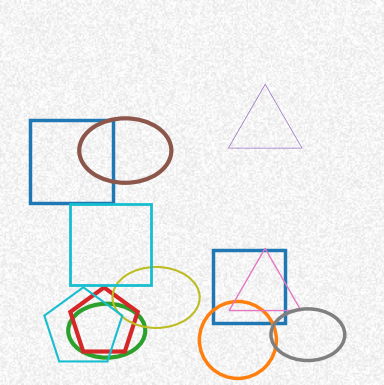[{"shape": "square", "thickness": 2.5, "radius": 0.47, "center": [0.647, 0.256]}, {"shape": "square", "thickness": 2.5, "radius": 0.54, "center": [0.185, 0.58]}, {"shape": "circle", "thickness": 2.5, "radius": 0.5, "center": [0.618, 0.117]}, {"shape": "oval", "thickness": 3, "radius": 0.5, "center": [0.277, 0.141]}, {"shape": "pentagon", "thickness": 3, "radius": 0.46, "center": [0.27, 0.161]}, {"shape": "triangle", "thickness": 0.5, "radius": 0.55, "center": [0.689, 0.67]}, {"shape": "oval", "thickness": 3, "radius": 0.6, "center": [0.325, 0.609]}, {"shape": "triangle", "thickness": 1, "radius": 0.54, "center": [0.688, 0.247]}, {"shape": "oval", "thickness": 2.5, "radius": 0.48, "center": [0.8, 0.131]}, {"shape": "oval", "thickness": 1.5, "radius": 0.57, "center": [0.405, 0.227]}, {"shape": "pentagon", "thickness": 1.5, "radius": 0.53, "center": [0.216, 0.147]}, {"shape": "square", "thickness": 2, "radius": 0.53, "center": [0.287, 0.366]}]